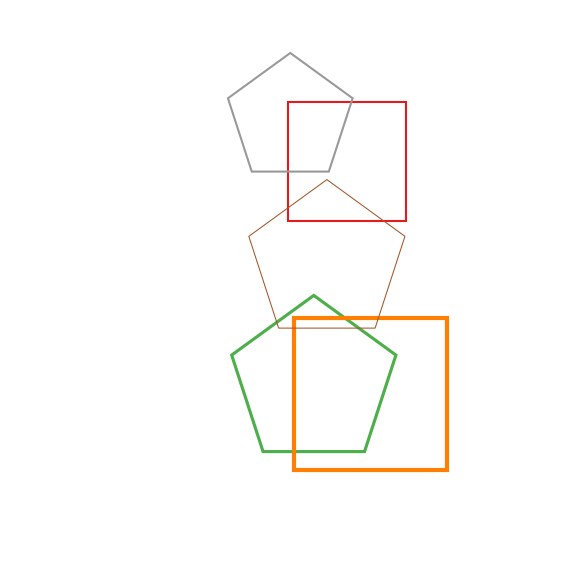[{"shape": "square", "thickness": 1, "radius": 0.51, "center": [0.601, 0.719]}, {"shape": "pentagon", "thickness": 1.5, "radius": 0.75, "center": [0.543, 0.338]}, {"shape": "square", "thickness": 2, "radius": 0.66, "center": [0.642, 0.317]}, {"shape": "pentagon", "thickness": 0.5, "radius": 0.71, "center": [0.566, 0.546]}, {"shape": "pentagon", "thickness": 1, "radius": 0.57, "center": [0.503, 0.794]}]